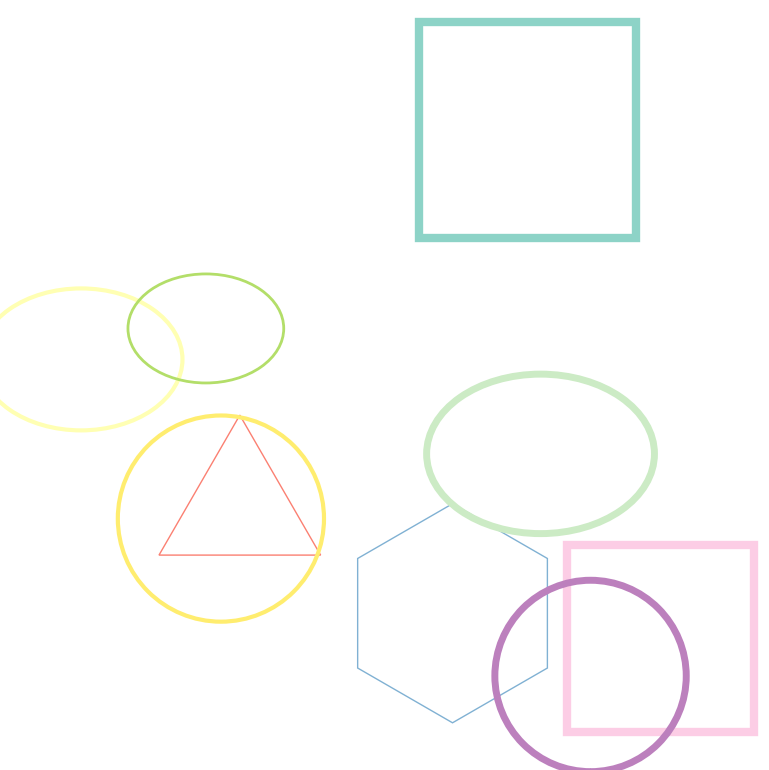[{"shape": "square", "thickness": 3, "radius": 0.7, "center": [0.685, 0.831]}, {"shape": "oval", "thickness": 1.5, "radius": 0.66, "center": [0.105, 0.533]}, {"shape": "triangle", "thickness": 0.5, "radius": 0.61, "center": [0.311, 0.34]}, {"shape": "hexagon", "thickness": 0.5, "radius": 0.71, "center": [0.588, 0.204]}, {"shape": "oval", "thickness": 1, "radius": 0.51, "center": [0.267, 0.573]}, {"shape": "square", "thickness": 3, "radius": 0.61, "center": [0.858, 0.171]}, {"shape": "circle", "thickness": 2.5, "radius": 0.62, "center": [0.767, 0.122]}, {"shape": "oval", "thickness": 2.5, "radius": 0.74, "center": [0.702, 0.411]}, {"shape": "circle", "thickness": 1.5, "radius": 0.67, "center": [0.287, 0.327]}]